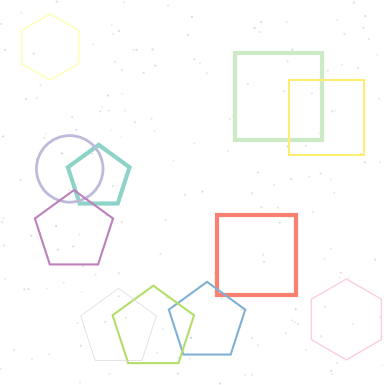[{"shape": "pentagon", "thickness": 3, "radius": 0.42, "center": [0.256, 0.54]}, {"shape": "hexagon", "thickness": 1, "radius": 0.43, "center": [0.13, 0.878]}, {"shape": "circle", "thickness": 2, "radius": 0.43, "center": [0.181, 0.561]}, {"shape": "square", "thickness": 3, "radius": 0.52, "center": [0.666, 0.338]}, {"shape": "pentagon", "thickness": 1.5, "radius": 0.52, "center": [0.538, 0.164]}, {"shape": "pentagon", "thickness": 1.5, "radius": 0.56, "center": [0.398, 0.147]}, {"shape": "hexagon", "thickness": 1, "radius": 0.53, "center": [0.9, 0.17]}, {"shape": "pentagon", "thickness": 0.5, "radius": 0.52, "center": [0.308, 0.148]}, {"shape": "pentagon", "thickness": 1.5, "radius": 0.53, "center": [0.192, 0.399]}, {"shape": "square", "thickness": 3, "radius": 0.57, "center": [0.724, 0.749]}, {"shape": "square", "thickness": 1.5, "radius": 0.49, "center": [0.848, 0.695]}]